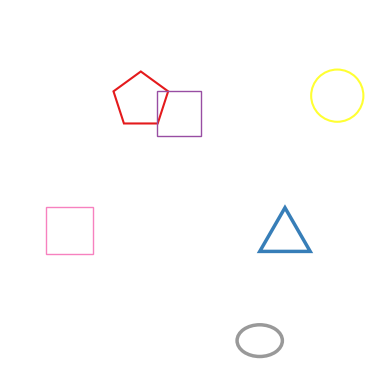[{"shape": "pentagon", "thickness": 1.5, "radius": 0.37, "center": [0.366, 0.74]}, {"shape": "triangle", "thickness": 2.5, "radius": 0.38, "center": [0.74, 0.385]}, {"shape": "square", "thickness": 1, "radius": 0.29, "center": [0.465, 0.705]}, {"shape": "circle", "thickness": 1.5, "radius": 0.34, "center": [0.876, 0.752]}, {"shape": "square", "thickness": 1, "radius": 0.31, "center": [0.181, 0.402]}, {"shape": "oval", "thickness": 2.5, "radius": 0.29, "center": [0.675, 0.115]}]